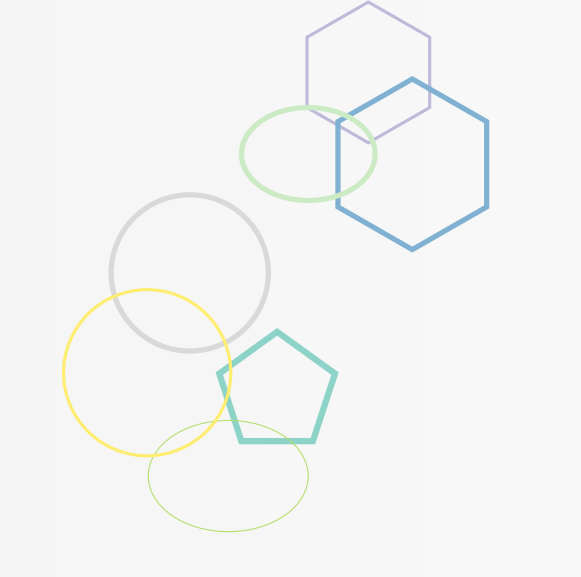[{"shape": "pentagon", "thickness": 3, "radius": 0.52, "center": [0.477, 0.32]}, {"shape": "hexagon", "thickness": 1.5, "radius": 0.61, "center": [0.634, 0.874]}, {"shape": "hexagon", "thickness": 2.5, "radius": 0.74, "center": [0.709, 0.715]}, {"shape": "oval", "thickness": 0.5, "radius": 0.69, "center": [0.393, 0.175]}, {"shape": "circle", "thickness": 2.5, "radius": 0.68, "center": [0.326, 0.527]}, {"shape": "oval", "thickness": 2.5, "radius": 0.58, "center": [0.53, 0.732]}, {"shape": "circle", "thickness": 1.5, "radius": 0.72, "center": [0.253, 0.354]}]